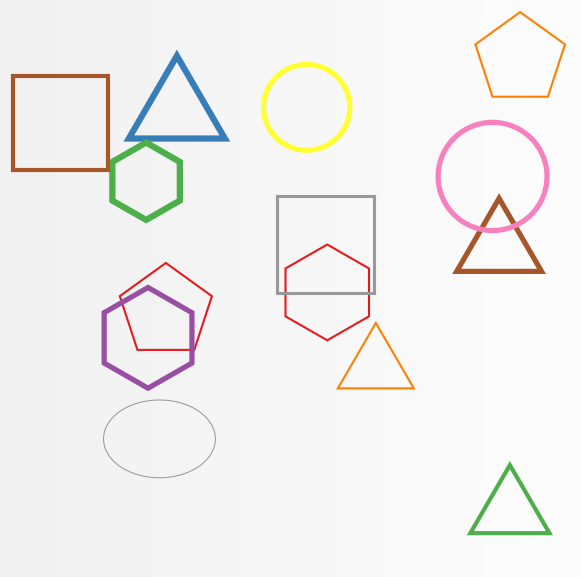[{"shape": "hexagon", "thickness": 1, "radius": 0.41, "center": [0.563, 0.493]}, {"shape": "pentagon", "thickness": 1, "radius": 0.42, "center": [0.285, 0.461]}, {"shape": "triangle", "thickness": 3, "radius": 0.48, "center": [0.304, 0.807]}, {"shape": "triangle", "thickness": 2, "radius": 0.39, "center": [0.877, 0.115]}, {"shape": "hexagon", "thickness": 3, "radius": 0.34, "center": [0.251, 0.685]}, {"shape": "hexagon", "thickness": 2.5, "radius": 0.44, "center": [0.255, 0.414]}, {"shape": "triangle", "thickness": 1, "radius": 0.38, "center": [0.647, 0.364]}, {"shape": "pentagon", "thickness": 1, "radius": 0.41, "center": [0.895, 0.897]}, {"shape": "circle", "thickness": 2.5, "radius": 0.37, "center": [0.528, 0.813]}, {"shape": "triangle", "thickness": 2.5, "radius": 0.42, "center": [0.859, 0.571]}, {"shape": "square", "thickness": 2, "radius": 0.41, "center": [0.105, 0.786]}, {"shape": "circle", "thickness": 2.5, "radius": 0.47, "center": [0.847, 0.694]}, {"shape": "square", "thickness": 1.5, "radius": 0.42, "center": [0.56, 0.575]}, {"shape": "oval", "thickness": 0.5, "radius": 0.48, "center": [0.274, 0.239]}]